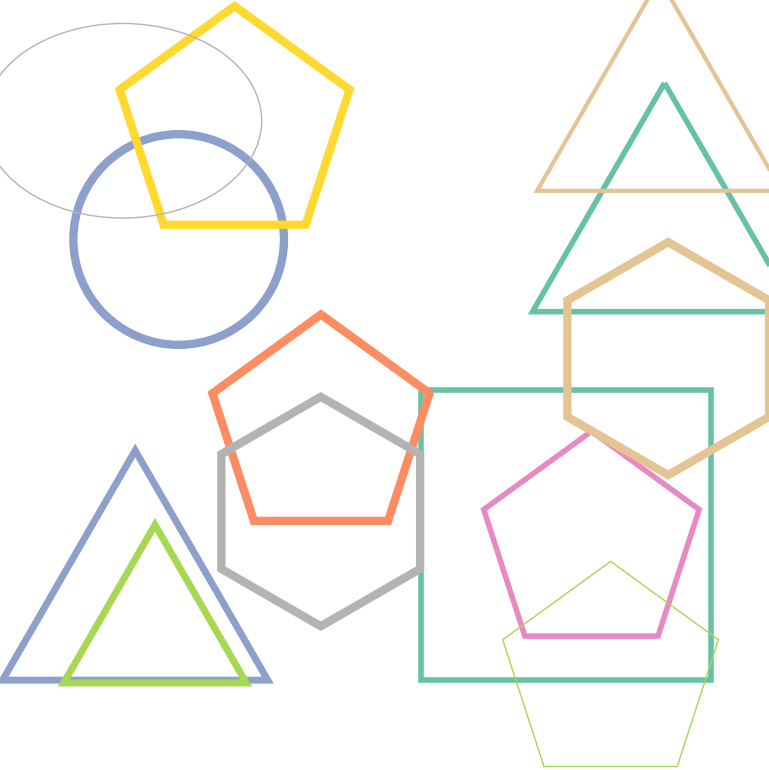[{"shape": "square", "thickness": 2, "radius": 0.94, "center": [0.735, 0.305]}, {"shape": "triangle", "thickness": 2, "radius": 0.99, "center": [0.863, 0.694]}, {"shape": "pentagon", "thickness": 3, "radius": 0.74, "center": [0.417, 0.443]}, {"shape": "triangle", "thickness": 2.5, "radius": 0.99, "center": [0.176, 0.216]}, {"shape": "circle", "thickness": 3, "radius": 0.68, "center": [0.232, 0.689]}, {"shape": "pentagon", "thickness": 2, "radius": 0.74, "center": [0.768, 0.293]}, {"shape": "pentagon", "thickness": 0.5, "radius": 0.74, "center": [0.793, 0.124]}, {"shape": "triangle", "thickness": 2.5, "radius": 0.68, "center": [0.201, 0.182]}, {"shape": "pentagon", "thickness": 3, "radius": 0.78, "center": [0.305, 0.835]}, {"shape": "triangle", "thickness": 1.5, "radius": 0.92, "center": [0.856, 0.844]}, {"shape": "hexagon", "thickness": 3, "radius": 0.76, "center": [0.868, 0.534]}, {"shape": "oval", "thickness": 0.5, "radius": 0.9, "center": [0.159, 0.843]}, {"shape": "hexagon", "thickness": 3, "radius": 0.75, "center": [0.417, 0.336]}]